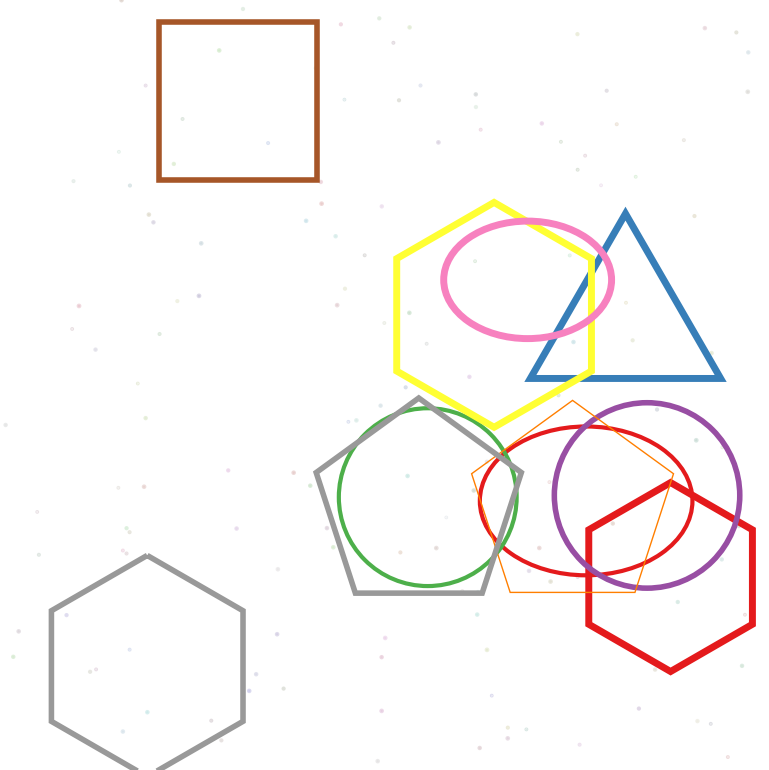[{"shape": "oval", "thickness": 1.5, "radius": 0.69, "center": [0.761, 0.349]}, {"shape": "hexagon", "thickness": 2.5, "radius": 0.61, "center": [0.871, 0.251]}, {"shape": "triangle", "thickness": 2.5, "radius": 0.71, "center": [0.812, 0.58]}, {"shape": "circle", "thickness": 1.5, "radius": 0.58, "center": [0.556, 0.354]}, {"shape": "circle", "thickness": 2, "radius": 0.6, "center": [0.84, 0.357]}, {"shape": "pentagon", "thickness": 0.5, "radius": 0.69, "center": [0.744, 0.342]}, {"shape": "hexagon", "thickness": 2.5, "radius": 0.73, "center": [0.642, 0.591]}, {"shape": "square", "thickness": 2, "radius": 0.51, "center": [0.309, 0.869]}, {"shape": "oval", "thickness": 2.5, "radius": 0.55, "center": [0.685, 0.637]}, {"shape": "pentagon", "thickness": 2, "radius": 0.7, "center": [0.544, 0.343]}, {"shape": "hexagon", "thickness": 2, "radius": 0.72, "center": [0.191, 0.135]}]